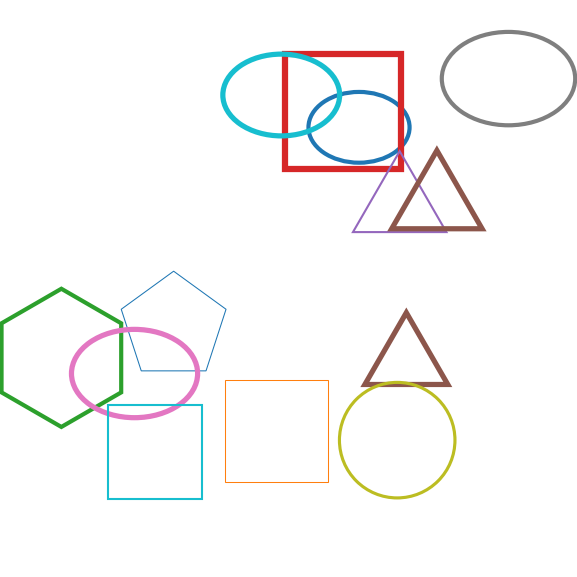[{"shape": "oval", "thickness": 2, "radius": 0.44, "center": [0.622, 0.779]}, {"shape": "pentagon", "thickness": 0.5, "radius": 0.48, "center": [0.301, 0.434]}, {"shape": "square", "thickness": 0.5, "radius": 0.44, "center": [0.479, 0.252]}, {"shape": "hexagon", "thickness": 2, "radius": 0.6, "center": [0.106, 0.379]}, {"shape": "square", "thickness": 3, "radius": 0.5, "center": [0.593, 0.806]}, {"shape": "triangle", "thickness": 1, "radius": 0.47, "center": [0.692, 0.644]}, {"shape": "triangle", "thickness": 2.5, "radius": 0.45, "center": [0.757, 0.648]}, {"shape": "triangle", "thickness": 2.5, "radius": 0.41, "center": [0.704, 0.375]}, {"shape": "oval", "thickness": 2.5, "radius": 0.55, "center": [0.233, 0.352]}, {"shape": "oval", "thickness": 2, "radius": 0.58, "center": [0.881, 0.863]}, {"shape": "circle", "thickness": 1.5, "radius": 0.5, "center": [0.688, 0.237]}, {"shape": "square", "thickness": 1, "radius": 0.41, "center": [0.269, 0.216]}, {"shape": "oval", "thickness": 2.5, "radius": 0.51, "center": [0.487, 0.835]}]